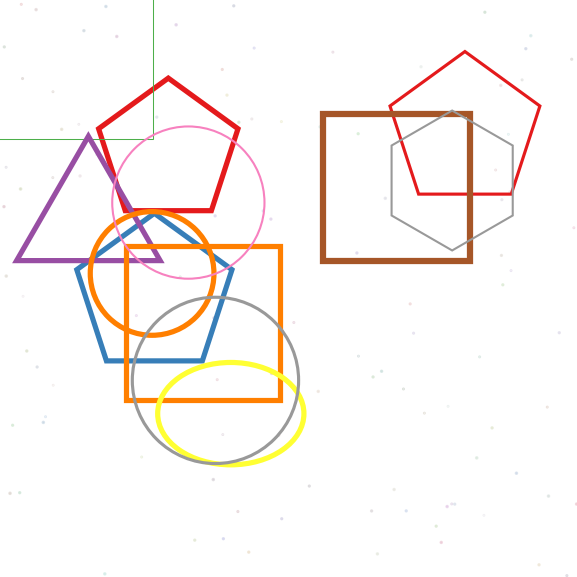[{"shape": "pentagon", "thickness": 1.5, "radius": 0.68, "center": [0.805, 0.773]}, {"shape": "pentagon", "thickness": 2.5, "radius": 0.63, "center": [0.291, 0.737]}, {"shape": "pentagon", "thickness": 2.5, "radius": 0.71, "center": [0.267, 0.489]}, {"shape": "square", "thickness": 0.5, "radius": 0.7, "center": [0.125, 0.899]}, {"shape": "triangle", "thickness": 2.5, "radius": 0.72, "center": [0.153, 0.62]}, {"shape": "square", "thickness": 2.5, "radius": 0.67, "center": [0.351, 0.439]}, {"shape": "circle", "thickness": 2.5, "radius": 0.54, "center": [0.263, 0.526]}, {"shape": "oval", "thickness": 2.5, "radius": 0.63, "center": [0.4, 0.283]}, {"shape": "square", "thickness": 3, "radius": 0.64, "center": [0.686, 0.674]}, {"shape": "circle", "thickness": 1, "radius": 0.66, "center": [0.326, 0.648]}, {"shape": "circle", "thickness": 1.5, "radius": 0.72, "center": [0.373, 0.34]}, {"shape": "hexagon", "thickness": 1, "radius": 0.61, "center": [0.783, 0.687]}]